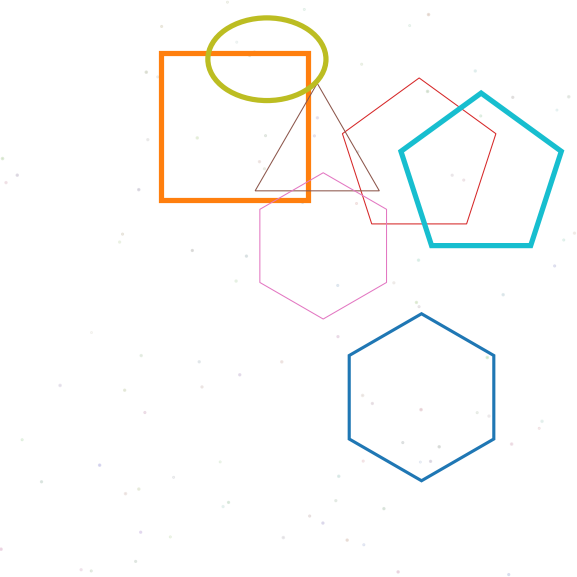[{"shape": "hexagon", "thickness": 1.5, "radius": 0.72, "center": [0.73, 0.311]}, {"shape": "square", "thickness": 2.5, "radius": 0.64, "center": [0.406, 0.78]}, {"shape": "pentagon", "thickness": 0.5, "radius": 0.7, "center": [0.726, 0.724]}, {"shape": "triangle", "thickness": 0.5, "radius": 0.62, "center": [0.549, 0.731]}, {"shape": "hexagon", "thickness": 0.5, "radius": 0.63, "center": [0.56, 0.573]}, {"shape": "oval", "thickness": 2.5, "radius": 0.51, "center": [0.462, 0.897]}, {"shape": "pentagon", "thickness": 2.5, "radius": 0.73, "center": [0.833, 0.692]}]